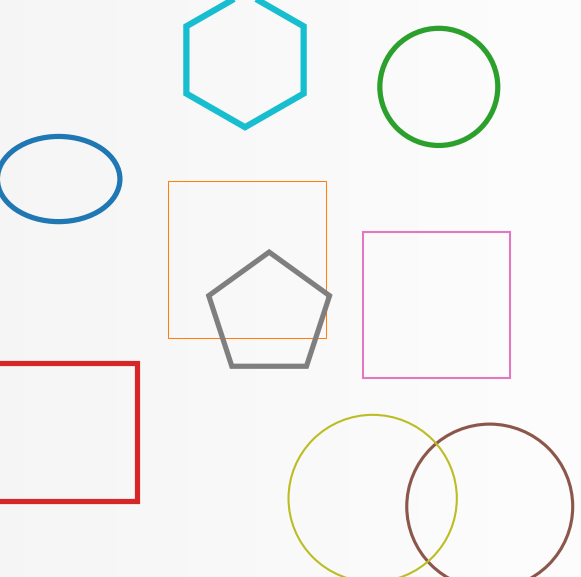[{"shape": "oval", "thickness": 2.5, "radius": 0.53, "center": [0.101, 0.689]}, {"shape": "square", "thickness": 0.5, "radius": 0.68, "center": [0.424, 0.55]}, {"shape": "circle", "thickness": 2.5, "radius": 0.51, "center": [0.755, 0.849]}, {"shape": "square", "thickness": 2.5, "radius": 0.6, "center": [0.117, 0.252]}, {"shape": "circle", "thickness": 1.5, "radius": 0.71, "center": [0.843, 0.122]}, {"shape": "square", "thickness": 1, "radius": 0.63, "center": [0.751, 0.47]}, {"shape": "pentagon", "thickness": 2.5, "radius": 0.55, "center": [0.463, 0.453]}, {"shape": "circle", "thickness": 1, "radius": 0.72, "center": [0.641, 0.136]}, {"shape": "hexagon", "thickness": 3, "radius": 0.58, "center": [0.422, 0.895]}]